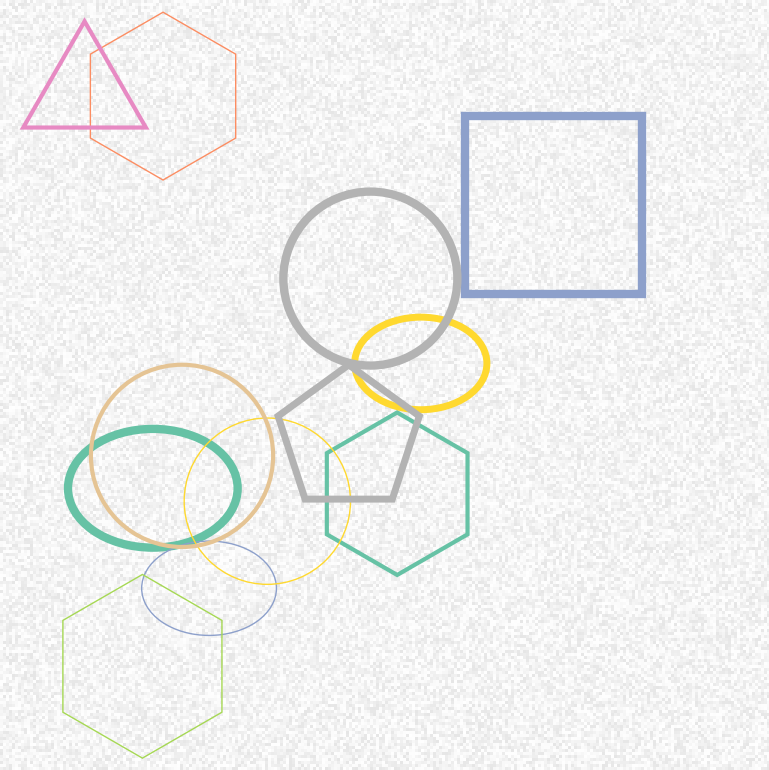[{"shape": "hexagon", "thickness": 1.5, "radius": 0.53, "center": [0.516, 0.359]}, {"shape": "oval", "thickness": 3, "radius": 0.55, "center": [0.198, 0.366]}, {"shape": "hexagon", "thickness": 0.5, "radius": 0.54, "center": [0.212, 0.875]}, {"shape": "square", "thickness": 3, "radius": 0.57, "center": [0.719, 0.734]}, {"shape": "oval", "thickness": 0.5, "radius": 0.44, "center": [0.271, 0.236]}, {"shape": "triangle", "thickness": 1.5, "radius": 0.46, "center": [0.11, 0.88]}, {"shape": "hexagon", "thickness": 0.5, "radius": 0.6, "center": [0.185, 0.135]}, {"shape": "circle", "thickness": 0.5, "radius": 0.54, "center": [0.347, 0.349]}, {"shape": "oval", "thickness": 2.5, "radius": 0.43, "center": [0.546, 0.528]}, {"shape": "circle", "thickness": 1.5, "radius": 0.59, "center": [0.236, 0.408]}, {"shape": "pentagon", "thickness": 2.5, "radius": 0.48, "center": [0.453, 0.43]}, {"shape": "circle", "thickness": 3, "radius": 0.56, "center": [0.481, 0.638]}]